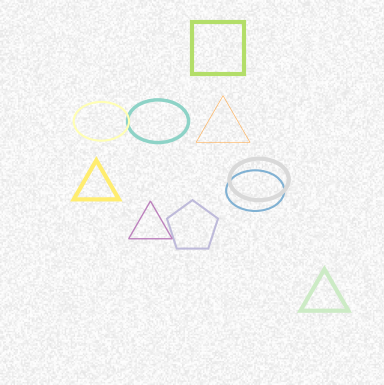[{"shape": "oval", "thickness": 2.5, "radius": 0.4, "center": [0.411, 0.685]}, {"shape": "oval", "thickness": 1.5, "radius": 0.36, "center": [0.263, 0.685]}, {"shape": "pentagon", "thickness": 1.5, "radius": 0.35, "center": [0.5, 0.411]}, {"shape": "oval", "thickness": 1.5, "radius": 0.38, "center": [0.663, 0.505]}, {"shape": "triangle", "thickness": 0.5, "radius": 0.4, "center": [0.579, 0.671]}, {"shape": "square", "thickness": 3, "radius": 0.34, "center": [0.567, 0.875]}, {"shape": "oval", "thickness": 3, "radius": 0.39, "center": [0.673, 0.534]}, {"shape": "triangle", "thickness": 1, "radius": 0.33, "center": [0.391, 0.412]}, {"shape": "triangle", "thickness": 3, "radius": 0.36, "center": [0.843, 0.229]}, {"shape": "triangle", "thickness": 3, "radius": 0.34, "center": [0.25, 0.516]}]